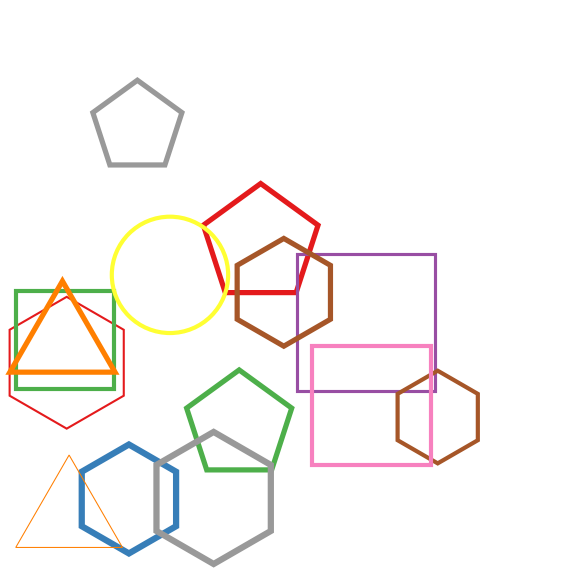[{"shape": "hexagon", "thickness": 1, "radius": 0.57, "center": [0.115, 0.371]}, {"shape": "pentagon", "thickness": 2.5, "radius": 0.52, "center": [0.451, 0.577]}, {"shape": "hexagon", "thickness": 3, "radius": 0.47, "center": [0.223, 0.135]}, {"shape": "square", "thickness": 2, "radius": 0.43, "center": [0.112, 0.411]}, {"shape": "pentagon", "thickness": 2.5, "radius": 0.48, "center": [0.414, 0.263]}, {"shape": "square", "thickness": 1.5, "radius": 0.6, "center": [0.634, 0.441]}, {"shape": "triangle", "thickness": 2.5, "radius": 0.53, "center": [0.108, 0.407]}, {"shape": "triangle", "thickness": 0.5, "radius": 0.53, "center": [0.12, 0.105]}, {"shape": "circle", "thickness": 2, "radius": 0.5, "center": [0.294, 0.523]}, {"shape": "hexagon", "thickness": 2.5, "radius": 0.47, "center": [0.491, 0.493]}, {"shape": "hexagon", "thickness": 2, "radius": 0.4, "center": [0.758, 0.277]}, {"shape": "square", "thickness": 2, "radius": 0.52, "center": [0.643, 0.297]}, {"shape": "pentagon", "thickness": 2.5, "radius": 0.41, "center": [0.238, 0.779]}, {"shape": "hexagon", "thickness": 3, "radius": 0.57, "center": [0.37, 0.137]}]